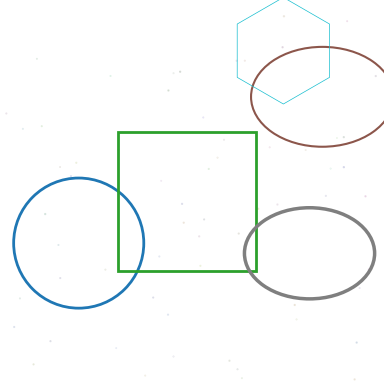[{"shape": "circle", "thickness": 2, "radius": 0.85, "center": [0.204, 0.369]}, {"shape": "square", "thickness": 2, "radius": 0.9, "center": [0.485, 0.476]}, {"shape": "oval", "thickness": 1.5, "radius": 0.93, "center": [0.837, 0.749]}, {"shape": "oval", "thickness": 2.5, "radius": 0.85, "center": [0.804, 0.342]}, {"shape": "hexagon", "thickness": 0.5, "radius": 0.69, "center": [0.736, 0.868]}]